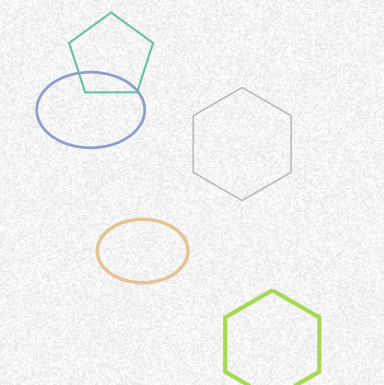[{"shape": "pentagon", "thickness": 1.5, "radius": 0.57, "center": [0.289, 0.853]}, {"shape": "oval", "thickness": 2, "radius": 0.7, "center": [0.236, 0.714]}, {"shape": "hexagon", "thickness": 3, "radius": 0.71, "center": [0.707, 0.105]}, {"shape": "oval", "thickness": 2.5, "radius": 0.59, "center": [0.37, 0.348]}, {"shape": "hexagon", "thickness": 1, "radius": 0.73, "center": [0.629, 0.626]}]